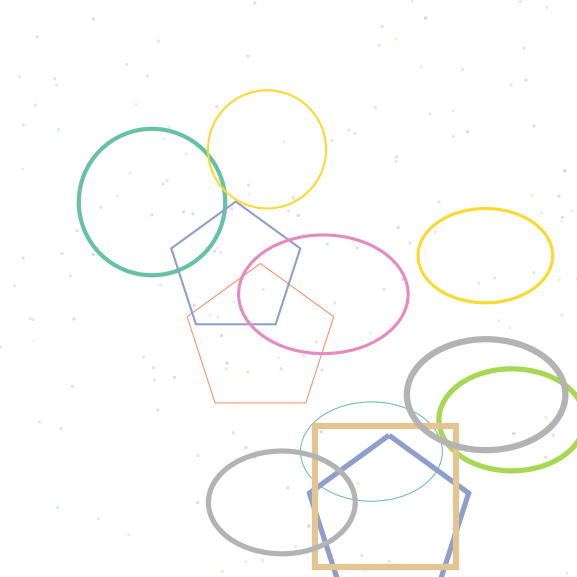[{"shape": "circle", "thickness": 2, "radius": 0.63, "center": [0.263, 0.649]}, {"shape": "oval", "thickness": 0.5, "radius": 0.61, "center": [0.643, 0.217]}, {"shape": "pentagon", "thickness": 0.5, "radius": 0.67, "center": [0.451, 0.409]}, {"shape": "pentagon", "thickness": 2.5, "radius": 0.73, "center": [0.674, 0.1]}, {"shape": "pentagon", "thickness": 1, "radius": 0.59, "center": [0.408, 0.533]}, {"shape": "oval", "thickness": 1.5, "radius": 0.73, "center": [0.56, 0.49]}, {"shape": "oval", "thickness": 2.5, "radius": 0.63, "center": [0.886, 0.272]}, {"shape": "circle", "thickness": 1, "radius": 0.51, "center": [0.462, 0.74]}, {"shape": "oval", "thickness": 1.5, "radius": 0.58, "center": [0.84, 0.556]}, {"shape": "square", "thickness": 3, "radius": 0.61, "center": [0.667, 0.14]}, {"shape": "oval", "thickness": 3, "radius": 0.69, "center": [0.842, 0.316]}, {"shape": "oval", "thickness": 2.5, "radius": 0.64, "center": [0.488, 0.129]}]